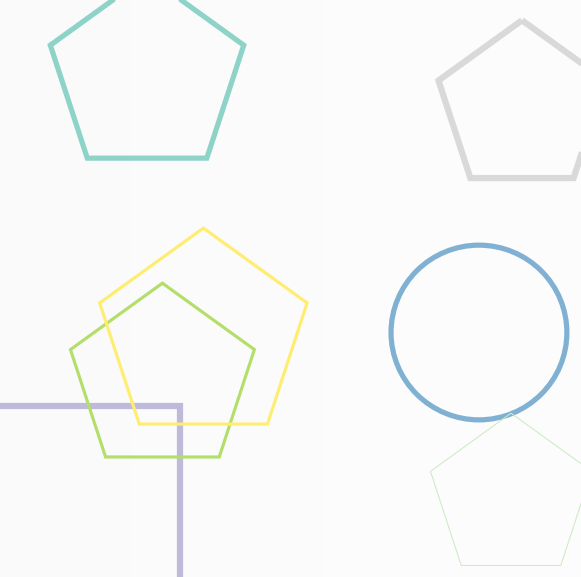[{"shape": "pentagon", "thickness": 2.5, "radius": 0.87, "center": [0.253, 0.867]}, {"shape": "square", "thickness": 3, "radius": 0.96, "center": [0.117, 0.105]}, {"shape": "circle", "thickness": 2.5, "radius": 0.76, "center": [0.824, 0.423]}, {"shape": "pentagon", "thickness": 1.5, "radius": 0.83, "center": [0.279, 0.342]}, {"shape": "pentagon", "thickness": 3, "radius": 0.76, "center": [0.898, 0.813]}, {"shape": "pentagon", "thickness": 0.5, "radius": 0.73, "center": [0.879, 0.138]}, {"shape": "pentagon", "thickness": 1.5, "radius": 0.94, "center": [0.35, 0.417]}]